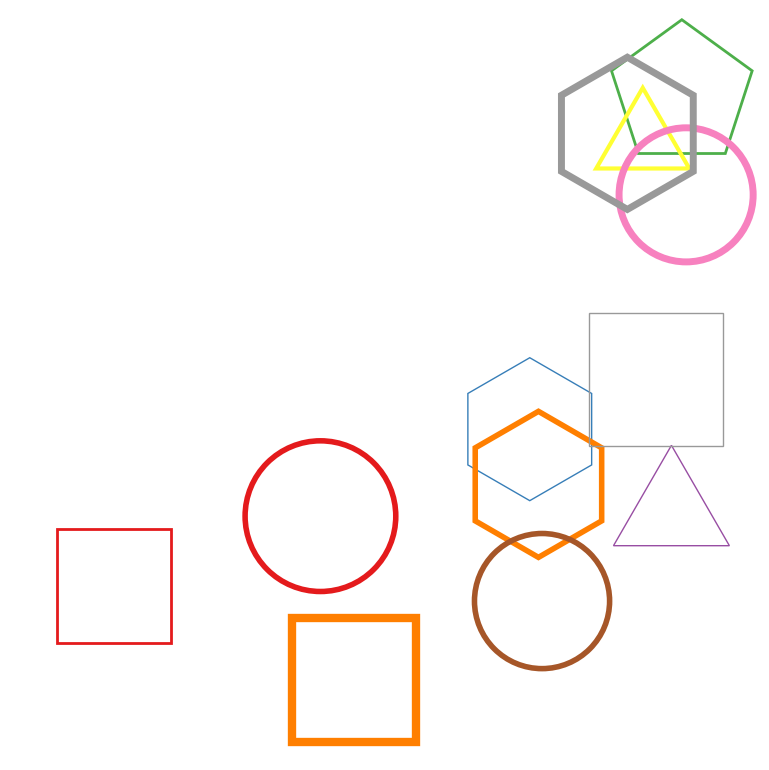[{"shape": "square", "thickness": 1, "radius": 0.37, "center": [0.148, 0.239]}, {"shape": "circle", "thickness": 2, "radius": 0.49, "center": [0.416, 0.33]}, {"shape": "hexagon", "thickness": 0.5, "radius": 0.46, "center": [0.688, 0.443]}, {"shape": "pentagon", "thickness": 1, "radius": 0.48, "center": [0.885, 0.878]}, {"shape": "triangle", "thickness": 0.5, "radius": 0.43, "center": [0.872, 0.335]}, {"shape": "square", "thickness": 3, "radius": 0.4, "center": [0.46, 0.117]}, {"shape": "hexagon", "thickness": 2, "radius": 0.47, "center": [0.699, 0.371]}, {"shape": "triangle", "thickness": 1.5, "radius": 0.35, "center": [0.835, 0.816]}, {"shape": "circle", "thickness": 2, "radius": 0.44, "center": [0.704, 0.219]}, {"shape": "circle", "thickness": 2.5, "radius": 0.44, "center": [0.891, 0.747]}, {"shape": "square", "thickness": 0.5, "radius": 0.43, "center": [0.852, 0.507]}, {"shape": "hexagon", "thickness": 2.5, "radius": 0.49, "center": [0.815, 0.827]}]